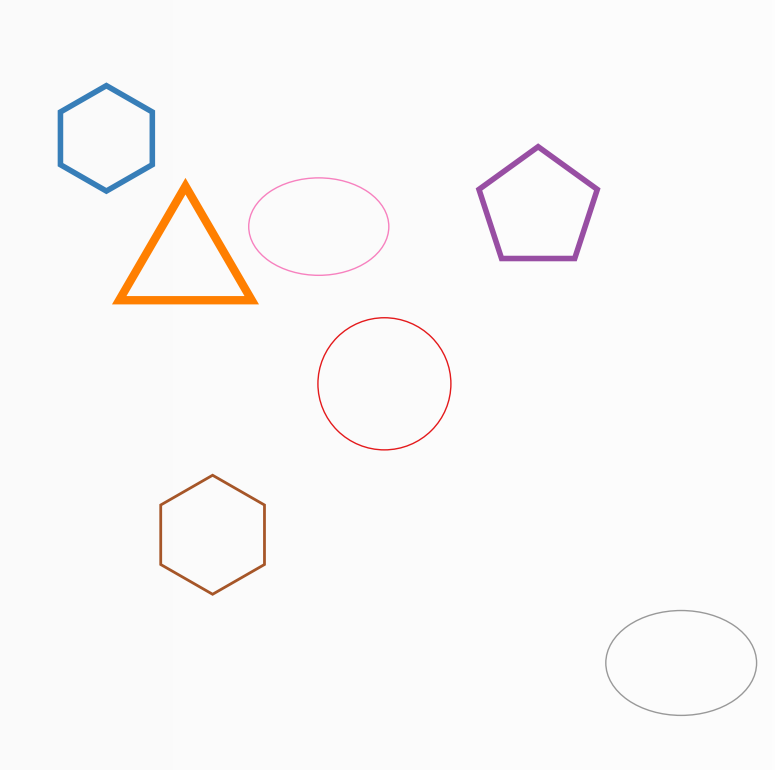[{"shape": "circle", "thickness": 0.5, "radius": 0.43, "center": [0.496, 0.502]}, {"shape": "hexagon", "thickness": 2, "radius": 0.34, "center": [0.137, 0.82]}, {"shape": "pentagon", "thickness": 2, "radius": 0.4, "center": [0.694, 0.729]}, {"shape": "triangle", "thickness": 3, "radius": 0.49, "center": [0.239, 0.659]}, {"shape": "hexagon", "thickness": 1, "radius": 0.39, "center": [0.274, 0.306]}, {"shape": "oval", "thickness": 0.5, "radius": 0.45, "center": [0.411, 0.706]}, {"shape": "oval", "thickness": 0.5, "radius": 0.49, "center": [0.879, 0.139]}]